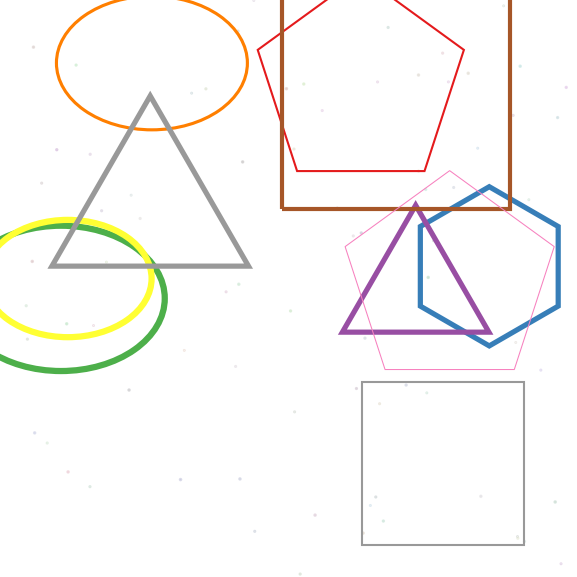[{"shape": "pentagon", "thickness": 1, "radius": 0.94, "center": [0.625, 0.855]}, {"shape": "hexagon", "thickness": 2.5, "radius": 0.69, "center": [0.847, 0.538]}, {"shape": "oval", "thickness": 3, "radius": 0.9, "center": [0.106, 0.482]}, {"shape": "triangle", "thickness": 2.5, "radius": 0.73, "center": [0.72, 0.497]}, {"shape": "oval", "thickness": 1.5, "radius": 0.83, "center": [0.263, 0.89]}, {"shape": "oval", "thickness": 3, "radius": 0.73, "center": [0.117, 0.517]}, {"shape": "square", "thickness": 2, "radius": 0.98, "center": [0.685, 0.834]}, {"shape": "pentagon", "thickness": 0.5, "radius": 0.95, "center": [0.779, 0.513]}, {"shape": "square", "thickness": 1, "radius": 0.7, "center": [0.767, 0.197]}, {"shape": "triangle", "thickness": 2.5, "radius": 0.98, "center": [0.26, 0.637]}]